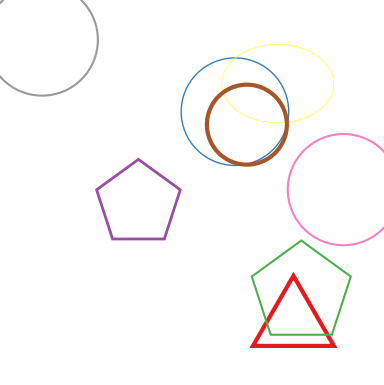[{"shape": "triangle", "thickness": 3, "radius": 0.61, "center": [0.762, 0.162]}, {"shape": "circle", "thickness": 1, "radius": 0.7, "center": [0.61, 0.71]}, {"shape": "pentagon", "thickness": 1.5, "radius": 0.68, "center": [0.783, 0.24]}, {"shape": "pentagon", "thickness": 2, "radius": 0.57, "center": [0.36, 0.472]}, {"shape": "oval", "thickness": 0.5, "radius": 0.73, "center": [0.721, 0.783]}, {"shape": "circle", "thickness": 3, "radius": 0.52, "center": [0.641, 0.676]}, {"shape": "circle", "thickness": 1.5, "radius": 0.72, "center": [0.892, 0.507]}, {"shape": "circle", "thickness": 1.5, "radius": 0.72, "center": [0.109, 0.897]}]